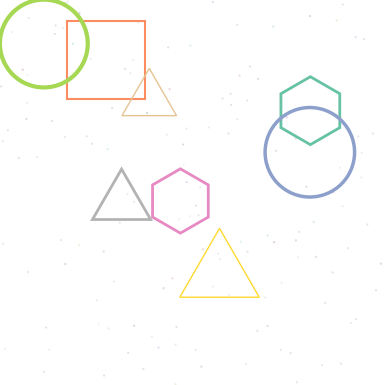[{"shape": "hexagon", "thickness": 2, "radius": 0.44, "center": [0.806, 0.713]}, {"shape": "square", "thickness": 1.5, "radius": 0.51, "center": [0.276, 0.845]}, {"shape": "circle", "thickness": 2.5, "radius": 0.58, "center": [0.805, 0.604]}, {"shape": "hexagon", "thickness": 2, "radius": 0.42, "center": [0.469, 0.478]}, {"shape": "circle", "thickness": 3, "radius": 0.57, "center": [0.114, 0.887]}, {"shape": "triangle", "thickness": 1, "radius": 0.6, "center": [0.57, 0.288]}, {"shape": "triangle", "thickness": 1, "radius": 0.41, "center": [0.388, 0.74]}, {"shape": "triangle", "thickness": 2, "radius": 0.44, "center": [0.316, 0.473]}]